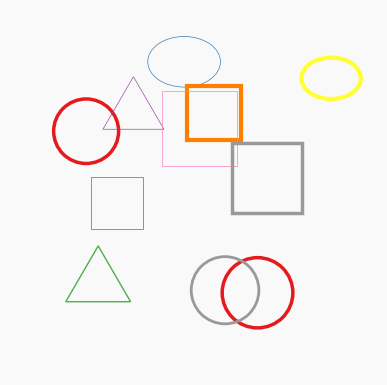[{"shape": "circle", "thickness": 2.5, "radius": 0.46, "center": [0.665, 0.24]}, {"shape": "circle", "thickness": 2.5, "radius": 0.42, "center": [0.222, 0.659]}, {"shape": "oval", "thickness": 0.5, "radius": 0.47, "center": [0.475, 0.84]}, {"shape": "triangle", "thickness": 1, "radius": 0.48, "center": [0.253, 0.265]}, {"shape": "triangle", "thickness": 0.5, "radius": 0.45, "center": [0.344, 0.71]}, {"shape": "square", "thickness": 3, "radius": 0.35, "center": [0.553, 0.706]}, {"shape": "oval", "thickness": 3, "radius": 0.38, "center": [0.855, 0.797]}, {"shape": "square", "thickness": 0.5, "radius": 0.34, "center": [0.303, 0.474]}, {"shape": "square", "thickness": 0.5, "radius": 0.49, "center": [0.514, 0.666]}, {"shape": "circle", "thickness": 2, "radius": 0.44, "center": [0.581, 0.246]}, {"shape": "square", "thickness": 2.5, "radius": 0.45, "center": [0.688, 0.537]}]